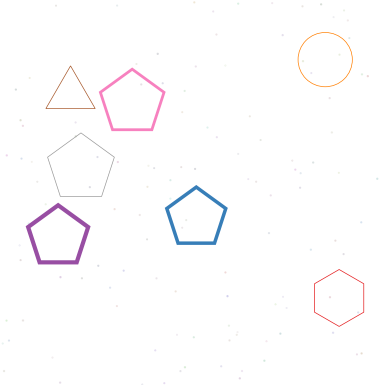[{"shape": "hexagon", "thickness": 0.5, "radius": 0.37, "center": [0.881, 0.226]}, {"shape": "pentagon", "thickness": 2.5, "radius": 0.4, "center": [0.51, 0.434]}, {"shape": "pentagon", "thickness": 3, "radius": 0.41, "center": [0.151, 0.385]}, {"shape": "circle", "thickness": 0.5, "radius": 0.35, "center": [0.845, 0.845]}, {"shape": "triangle", "thickness": 0.5, "radius": 0.37, "center": [0.183, 0.755]}, {"shape": "pentagon", "thickness": 2, "radius": 0.43, "center": [0.343, 0.733]}, {"shape": "pentagon", "thickness": 0.5, "radius": 0.46, "center": [0.21, 0.564]}]